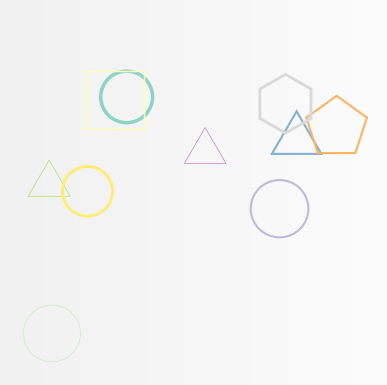[{"shape": "circle", "thickness": 2.5, "radius": 0.33, "center": [0.327, 0.748]}, {"shape": "square", "thickness": 1, "radius": 0.38, "center": [0.297, 0.741]}, {"shape": "circle", "thickness": 1.5, "radius": 0.37, "center": [0.721, 0.458]}, {"shape": "triangle", "thickness": 1.5, "radius": 0.37, "center": [0.766, 0.637]}, {"shape": "pentagon", "thickness": 1.5, "radius": 0.41, "center": [0.869, 0.669]}, {"shape": "triangle", "thickness": 0.5, "radius": 0.31, "center": [0.127, 0.522]}, {"shape": "hexagon", "thickness": 2, "radius": 0.38, "center": [0.737, 0.731]}, {"shape": "triangle", "thickness": 0.5, "radius": 0.31, "center": [0.529, 0.607]}, {"shape": "circle", "thickness": 0.5, "radius": 0.37, "center": [0.134, 0.134]}, {"shape": "circle", "thickness": 2, "radius": 0.32, "center": [0.226, 0.503]}]